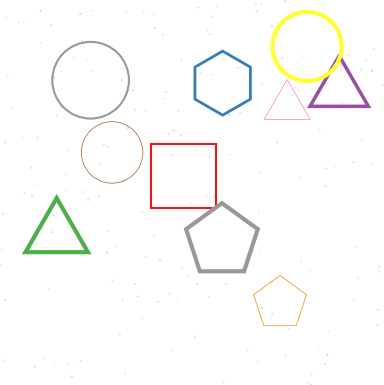[{"shape": "square", "thickness": 1.5, "radius": 0.42, "center": [0.477, 0.542]}, {"shape": "hexagon", "thickness": 2, "radius": 0.42, "center": [0.578, 0.784]}, {"shape": "triangle", "thickness": 3, "radius": 0.47, "center": [0.147, 0.392]}, {"shape": "triangle", "thickness": 2.5, "radius": 0.44, "center": [0.881, 0.768]}, {"shape": "pentagon", "thickness": 0.5, "radius": 0.36, "center": [0.727, 0.212]}, {"shape": "circle", "thickness": 3, "radius": 0.45, "center": [0.797, 0.879]}, {"shape": "circle", "thickness": 0.5, "radius": 0.4, "center": [0.291, 0.604]}, {"shape": "triangle", "thickness": 0.5, "radius": 0.35, "center": [0.746, 0.724]}, {"shape": "circle", "thickness": 1.5, "radius": 0.5, "center": [0.235, 0.792]}, {"shape": "pentagon", "thickness": 3, "radius": 0.49, "center": [0.576, 0.375]}]